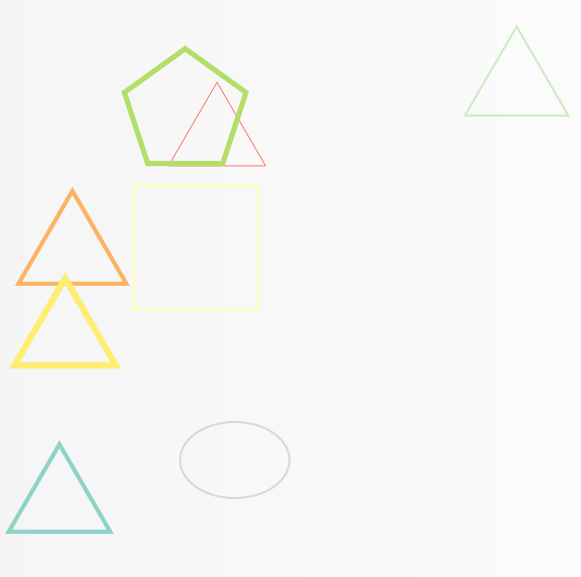[{"shape": "triangle", "thickness": 2, "radius": 0.5, "center": [0.102, 0.129]}, {"shape": "square", "thickness": 1, "radius": 0.54, "center": [0.337, 0.572]}, {"shape": "triangle", "thickness": 0.5, "radius": 0.48, "center": [0.373, 0.76]}, {"shape": "triangle", "thickness": 2, "radius": 0.54, "center": [0.125, 0.561]}, {"shape": "pentagon", "thickness": 2.5, "radius": 0.55, "center": [0.319, 0.805]}, {"shape": "oval", "thickness": 1, "radius": 0.47, "center": [0.404, 0.203]}, {"shape": "triangle", "thickness": 1, "radius": 0.51, "center": [0.889, 0.85]}, {"shape": "triangle", "thickness": 3, "radius": 0.5, "center": [0.112, 0.417]}]